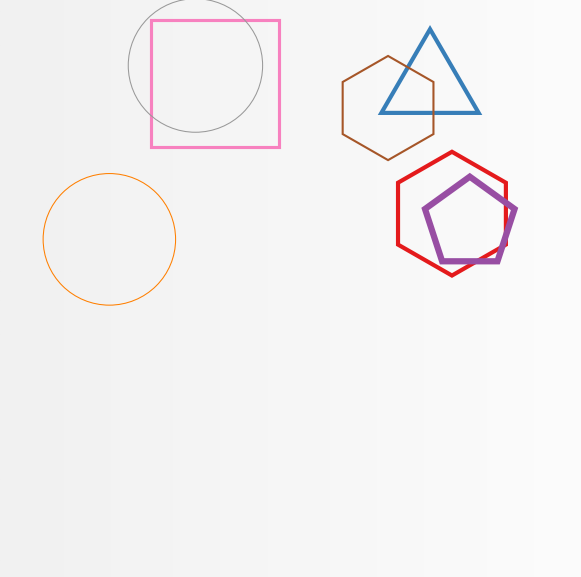[{"shape": "hexagon", "thickness": 2, "radius": 0.54, "center": [0.778, 0.629]}, {"shape": "triangle", "thickness": 2, "radius": 0.48, "center": [0.74, 0.852]}, {"shape": "pentagon", "thickness": 3, "radius": 0.4, "center": [0.808, 0.612]}, {"shape": "circle", "thickness": 0.5, "radius": 0.57, "center": [0.188, 0.585]}, {"shape": "hexagon", "thickness": 1, "radius": 0.45, "center": [0.668, 0.812]}, {"shape": "square", "thickness": 1.5, "radius": 0.55, "center": [0.37, 0.855]}, {"shape": "circle", "thickness": 0.5, "radius": 0.58, "center": [0.336, 0.886]}]